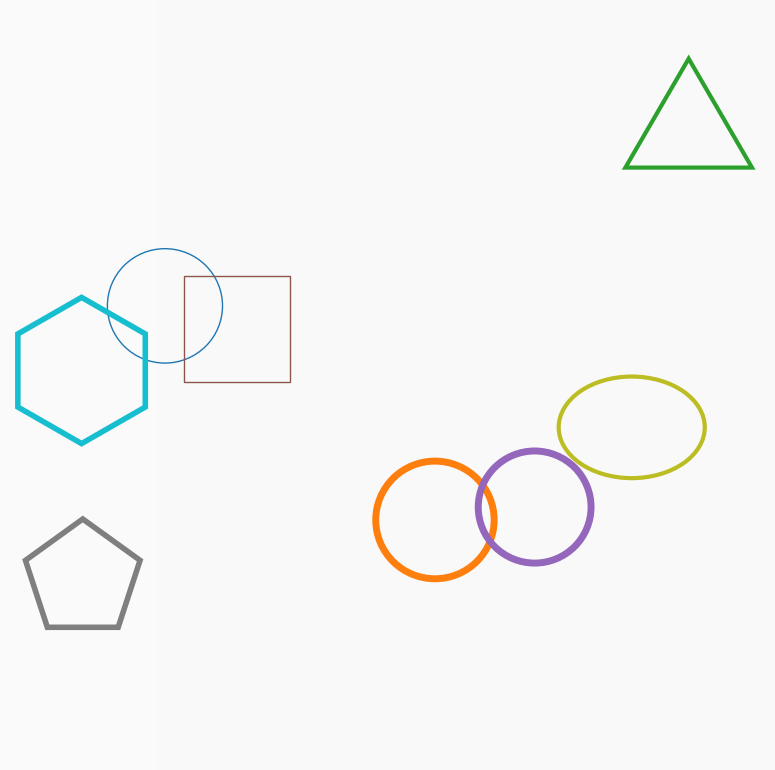[{"shape": "circle", "thickness": 0.5, "radius": 0.37, "center": [0.213, 0.603]}, {"shape": "circle", "thickness": 2.5, "radius": 0.38, "center": [0.561, 0.325]}, {"shape": "triangle", "thickness": 1.5, "radius": 0.47, "center": [0.889, 0.83]}, {"shape": "circle", "thickness": 2.5, "radius": 0.36, "center": [0.69, 0.342]}, {"shape": "square", "thickness": 0.5, "radius": 0.34, "center": [0.306, 0.573]}, {"shape": "pentagon", "thickness": 2, "radius": 0.39, "center": [0.107, 0.248]}, {"shape": "oval", "thickness": 1.5, "radius": 0.47, "center": [0.815, 0.445]}, {"shape": "hexagon", "thickness": 2, "radius": 0.47, "center": [0.105, 0.519]}]